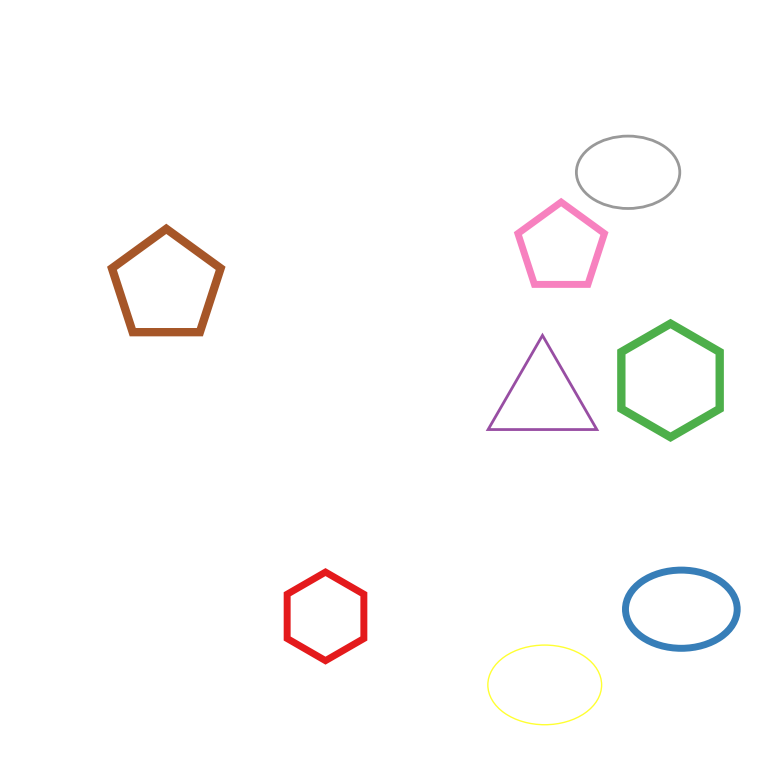[{"shape": "hexagon", "thickness": 2.5, "radius": 0.29, "center": [0.423, 0.2]}, {"shape": "oval", "thickness": 2.5, "radius": 0.36, "center": [0.885, 0.209]}, {"shape": "hexagon", "thickness": 3, "radius": 0.37, "center": [0.871, 0.506]}, {"shape": "triangle", "thickness": 1, "radius": 0.41, "center": [0.705, 0.483]}, {"shape": "oval", "thickness": 0.5, "radius": 0.37, "center": [0.707, 0.111]}, {"shape": "pentagon", "thickness": 3, "radius": 0.37, "center": [0.216, 0.629]}, {"shape": "pentagon", "thickness": 2.5, "radius": 0.3, "center": [0.729, 0.678]}, {"shape": "oval", "thickness": 1, "radius": 0.34, "center": [0.816, 0.776]}]